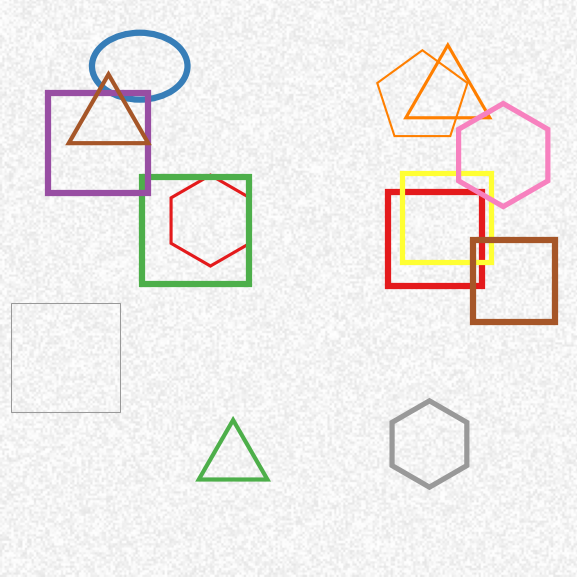[{"shape": "hexagon", "thickness": 1.5, "radius": 0.39, "center": [0.364, 0.617]}, {"shape": "square", "thickness": 3, "radius": 0.41, "center": [0.754, 0.586]}, {"shape": "oval", "thickness": 3, "radius": 0.41, "center": [0.242, 0.885]}, {"shape": "triangle", "thickness": 2, "radius": 0.34, "center": [0.404, 0.203]}, {"shape": "square", "thickness": 3, "radius": 0.46, "center": [0.339, 0.599]}, {"shape": "square", "thickness": 3, "radius": 0.43, "center": [0.17, 0.751]}, {"shape": "triangle", "thickness": 1.5, "radius": 0.42, "center": [0.775, 0.837]}, {"shape": "pentagon", "thickness": 1, "radius": 0.41, "center": [0.731, 0.83]}, {"shape": "square", "thickness": 2.5, "radius": 0.39, "center": [0.773, 0.622]}, {"shape": "triangle", "thickness": 2, "radius": 0.4, "center": [0.188, 0.791]}, {"shape": "square", "thickness": 3, "radius": 0.36, "center": [0.89, 0.512]}, {"shape": "hexagon", "thickness": 2.5, "radius": 0.45, "center": [0.871, 0.731]}, {"shape": "hexagon", "thickness": 2.5, "radius": 0.37, "center": [0.744, 0.23]}, {"shape": "square", "thickness": 0.5, "radius": 0.48, "center": [0.113, 0.38]}]